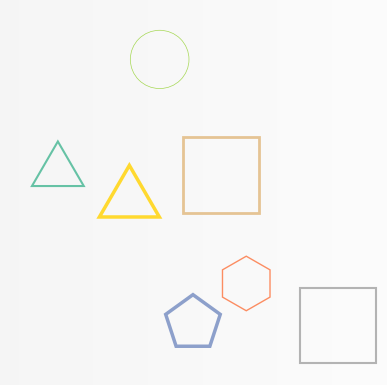[{"shape": "triangle", "thickness": 1.5, "radius": 0.39, "center": [0.149, 0.555]}, {"shape": "hexagon", "thickness": 1, "radius": 0.35, "center": [0.635, 0.264]}, {"shape": "pentagon", "thickness": 2.5, "radius": 0.37, "center": [0.498, 0.161]}, {"shape": "circle", "thickness": 0.5, "radius": 0.38, "center": [0.412, 0.846]}, {"shape": "triangle", "thickness": 2.5, "radius": 0.45, "center": [0.334, 0.481]}, {"shape": "square", "thickness": 2, "radius": 0.49, "center": [0.57, 0.546]}, {"shape": "square", "thickness": 1.5, "radius": 0.49, "center": [0.871, 0.154]}]